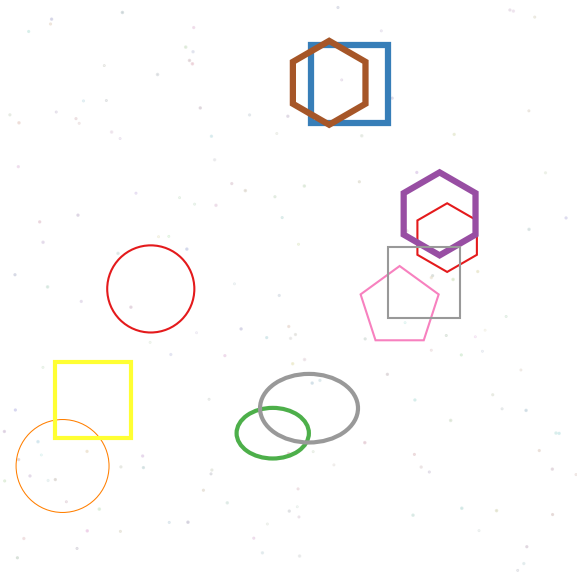[{"shape": "hexagon", "thickness": 1, "radius": 0.3, "center": [0.774, 0.588]}, {"shape": "circle", "thickness": 1, "radius": 0.38, "center": [0.261, 0.499]}, {"shape": "square", "thickness": 3, "radius": 0.33, "center": [0.605, 0.854]}, {"shape": "oval", "thickness": 2, "radius": 0.31, "center": [0.472, 0.249]}, {"shape": "hexagon", "thickness": 3, "radius": 0.36, "center": [0.761, 0.629]}, {"shape": "circle", "thickness": 0.5, "radius": 0.4, "center": [0.108, 0.192]}, {"shape": "square", "thickness": 2, "radius": 0.33, "center": [0.161, 0.306]}, {"shape": "hexagon", "thickness": 3, "radius": 0.36, "center": [0.57, 0.856]}, {"shape": "pentagon", "thickness": 1, "radius": 0.36, "center": [0.692, 0.467]}, {"shape": "oval", "thickness": 2, "radius": 0.42, "center": [0.535, 0.292]}, {"shape": "square", "thickness": 1, "radius": 0.31, "center": [0.734, 0.51]}]